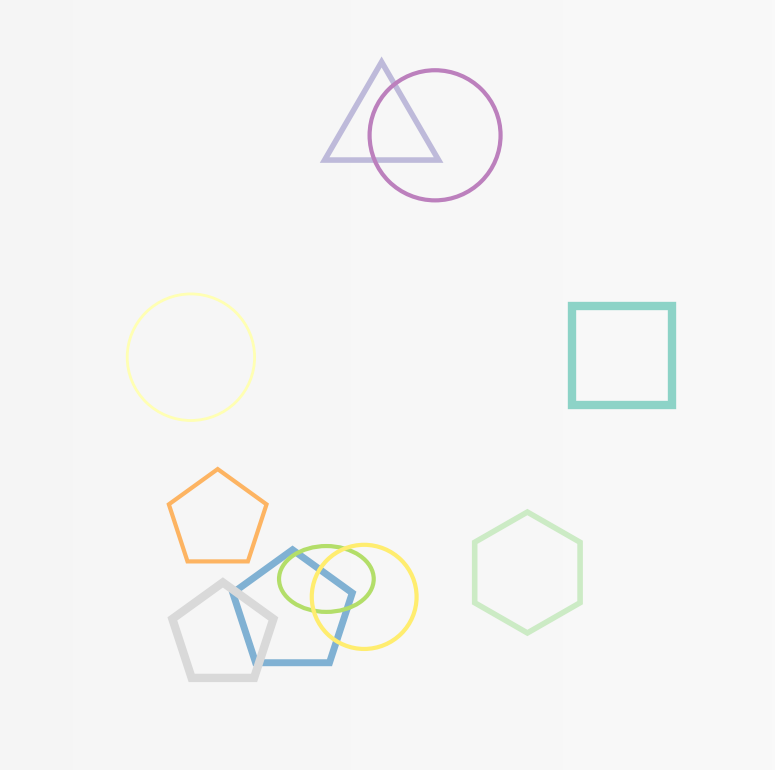[{"shape": "square", "thickness": 3, "radius": 0.32, "center": [0.802, 0.538]}, {"shape": "circle", "thickness": 1, "radius": 0.41, "center": [0.246, 0.536]}, {"shape": "triangle", "thickness": 2, "radius": 0.42, "center": [0.492, 0.835]}, {"shape": "pentagon", "thickness": 2.5, "radius": 0.41, "center": [0.377, 0.205]}, {"shape": "pentagon", "thickness": 1.5, "radius": 0.33, "center": [0.281, 0.325]}, {"shape": "oval", "thickness": 1.5, "radius": 0.31, "center": [0.421, 0.248]}, {"shape": "pentagon", "thickness": 3, "radius": 0.34, "center": [0.288, 0.175]}, {"shape": "circle", "thickness": 1.5, "radius": 0.42, "center": [0.561, 0.824]}, {"shape": "hexagon", "thickness": 2, "radius": 0.39, "center": [0.681, 0.256]}, {"shape": "circle", "thickness": 1.5, "radius": 0.34, "center": [0.47, 0.225]}]